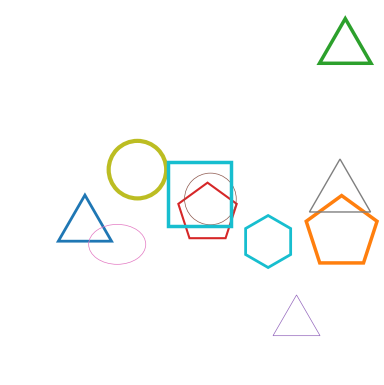[{"shape": "triangle", "thickness": 2, "radius": 0.4, "center": [0.221, 0.413]}, {"shape": "pentagon", "thickness": 2.5, "radius": 0.48, "center": [0.887, 0.395]}, {"shape": "triangle", "thickness": 2.5, "radius": 0.39, "center": [0.897, 0.874]}, {"shape": "pentagon", "thickness": 1.5, "radius": 0.4, "center": [0.539, 0.446]}, {"shape": "triangle", "thickness": 0.5, "radius": 0.35, "center": [0.77, 0.163]}, {"shape": "circle", "thickness": 0.5, "radius": 0.34, "center": [0.547, 0.483]}, {"shape": "oval", "thickness": 0.5, "radius": 0.37, "center": [0.304, 0.365]}, {"shape": "triangle", "thickness": 1, "radius": 0.46, "center": [0.883, 0.495]}, {"shape": "circle", "thickness": 3, "radius": 0.37, "center": [0.357, 0.559]}, {"shape": "hexagon", "thickness": 2, "radius": 0.34, "center": [0.696, 0.373]}, {"shape": "square", "thickness": 2.5, "radius": 0.41, "center": [0.518, 0.496]}]